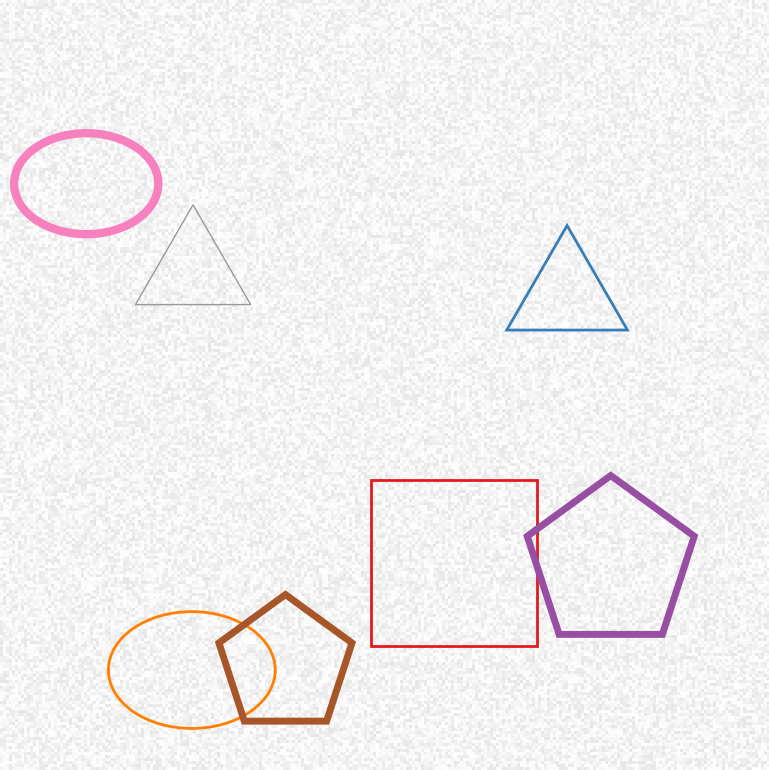[{"shape": "square", "thickness": 1, "radius": 0.54, "center": [0.59, 0.269]}, {"shape": "triangle", "thickness": 1, "radius": 0.45, "center": [0.736, 0.617]}, {"shape": "pentagon", "thickness": 2.5, "radius": 0.57, "center": [0.793, 0.268]}, {"shape": "oval", "thickness": 1, "radius": 0.54, "center": [0.249, 0.13]}, {"shape": "pentagon", "thickness": 2.5, "radius": 0.45, "center": [0.371, 0.137]}, {"shape": "oval", "thickness": 3, "radius": 0.47, "center": [0.112, 0.761]}, {"shape": "triangle", "thickness": 0.5, "radius": 0.43, "center": [0.251, 0.648]}]